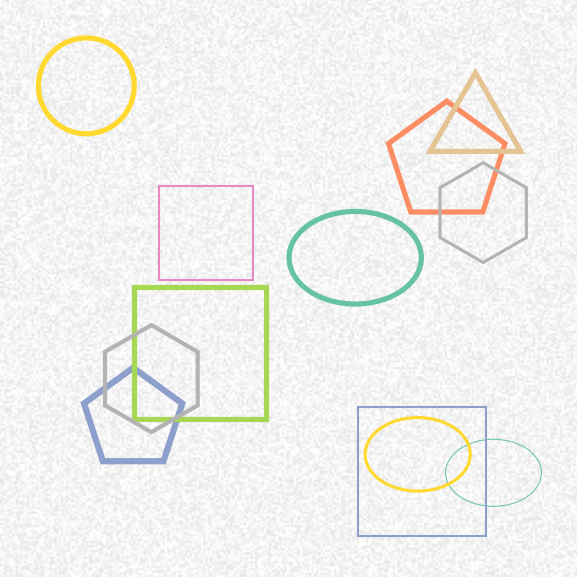[{"shape": "oval", "thickness": 2.5, "radius": 0.57, "center": [0.615, 0.553]}, {"shape": "oval", "thickness": 0.5, "radius": 0.41, "center": [0.855, 0.18]}, {"shape": "pentagon", "thickness": 2.5, "radius": 0.53, "center": [0.774, 0.718]}, {"shape": "square", "thickness": 1, "radius": 0.56, "center": [0.73, 0.183]}, {"shape": "pentagon", "thickness": 3, "radius": 0.45, "center": [0.231, 0.273]}, {"shape": "square", "thickness": 1, "radius": 0.41, "center": [0.357, 0.595]}, {"shape": "square", "thickness": 2.5, "radius": 0.57, "center": [0.346, 0.388]}, {"shape": "circle", "thickness": 2.5, "radius": 0.41, "center": [0.15, 0.85]}, {"shape": "oval", "thickness": 1.5, "radius": 0.45, "center": [0.723, 0.212]}, {"shape": "triangle", "thickness": 2.5, "radius": 0.45, "center": [0.823, 0.782]}, {"shape": "hexagon", "thickness": 2, "radius": 0.46, "center": [0.262, 0.344]}, {"shape": "hexagon", "thickness": 1.5, "radius": 0.43, "center": [0.837, 0.631]}]